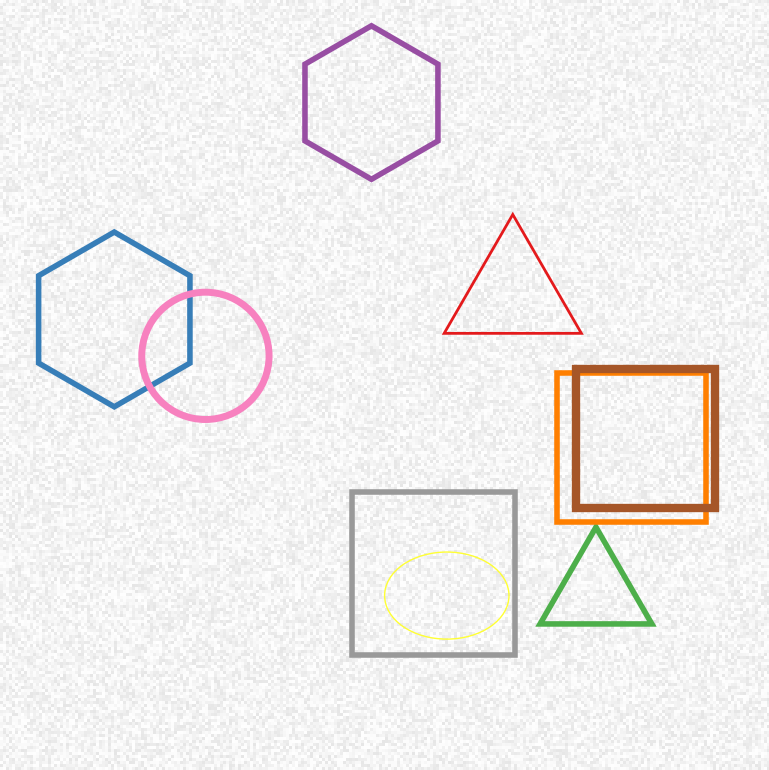[{"shape": "triangle", "thickness": 1, "radius": 0.51, "center": [0.666, 0.619]}, {"shape": "hexagon", "thickness": 2, "radius": 0.57, "center": [0.148, 0.585]}, {"shape": "triangle", "thickness": 2, "radius": 0.42, "center": [0.774, 0.232]}, {"shape": "hexagon", "thickness": 2, "radius": 0.5, "center": [0.482, 0.867]}, {"shape": "square", "thickness": 2, "radius": 0.48, "center": [0.82, 0.418]}, {"shape": "oval", "thickness": 0.5, "radius": 0.4, "center": [0.58, 0.227]}, {"shape": "square", "thickness": 3, "radius": 0.45, "center": [0.838, 0.431]}, {"shape": "circle", "thickness": 2.5, "radius": 0.41, "center": [0.267, 0.538]}, {"shape": "square", "thickness": 2, "radius": 0.53, "center": [0.563, 0.255]}]